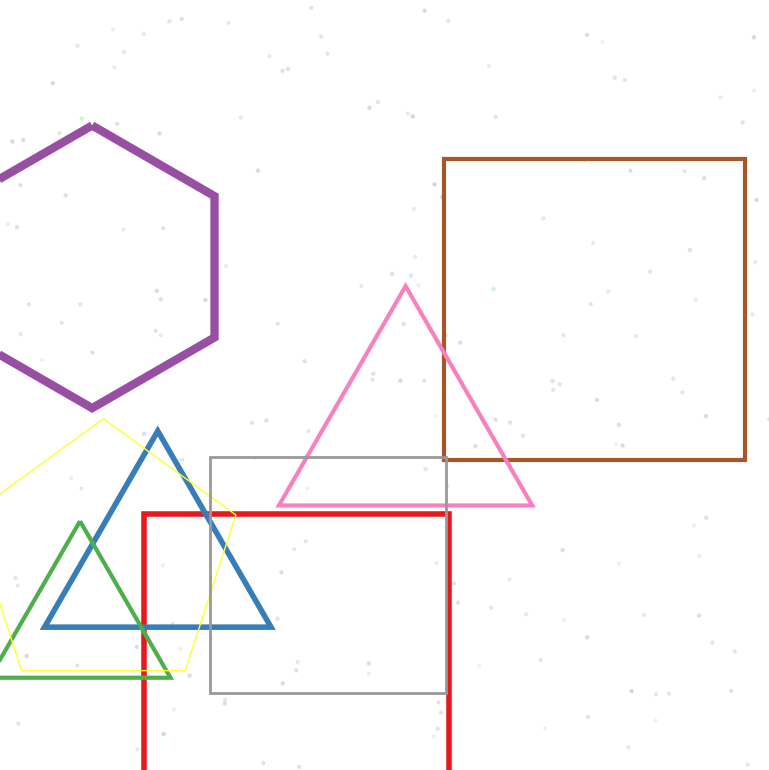[{"shape": "square", "thickness": 2, "radius": 0.99, "center": [0.385, 0.134]}, {"shape": "triangle", "thickness": 2, "radius": 0.85, "center": [0.205, 0.27]}, {"shape": "triangle", "thickness": 1.5, "radius": 0.68, "center": [0.104, 0.188]}, {"shape": "hexagon", "thickness": 3, "radius": 0.92, "center": [0.12, 0.653]}, {"shape": "pentagon", "thickness": 0.5, "radius": 0.9, "center": [0.134, 0.275]}, {"shape": "square", "thickness": 1.5, "radius": 0.97, "center": [0.772, 0.598]}, {"shape": "triangle", "thickness": 1.5, "radius": 0.95, "center": [0.527, 0.438]}, {"shape": "square", "thickness": 1, "radius": 0.77, "center": [0.426, 0.254]}]